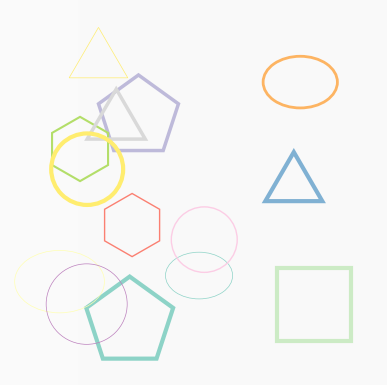[{"shape": "oval", "thickness": 0.5, "radius": 0.43, "center": [0.514, 0.284]}, {"shape": "pentagon", "thickness": 3, "radius": 0.59, "center": [0.335, 0.164]}, {"shape": "oval", "thickness": 0.5, "radius": 0.58, "center": [0.154, 0.269]}, {"shape": "pentagon", "thickness": 2.5, "radius": 0.54, "center": [0.357, 0.697]}, {"shape": "hexagon", "thickness": 1, "radius": 0.41, "center": [0.341, 0.415]}, {"shape": "triangle", "thickness": 3, "radius": 0.42, "center": [0.758, 0.52]}, {"shape": "oval", "thickness": 2, "radius": 0.48, "center": [0.775, 0.787]}, {"shape": "hexagon", "thickness": 1.5, "radius": 0.42, "center": [0.207, 0.613]}, {"shape": "circle", "thickness": 1, "radius": 0.43, "center": [0.527, 0.378]}, {"shape": "triangle", "thickness": 2.5, "radius": 0.43, "center": [0.3, 0.682]}, {"shape": "circle", "thickness": 0.5, "radius": 0.52, "center": [0.224, 0.21]}, {"shape": "square", "thickness": 3, "radius": 0.47, "center": [0.81, 0.21]}, {"shape": "circle", "thickness": 3, "radius": 0.46, "center": [0.225, 0.561]}, {"shape": "triangle", "thickness": 0.5, "radius": 0.44, "center": [0.254, 0.842]}]